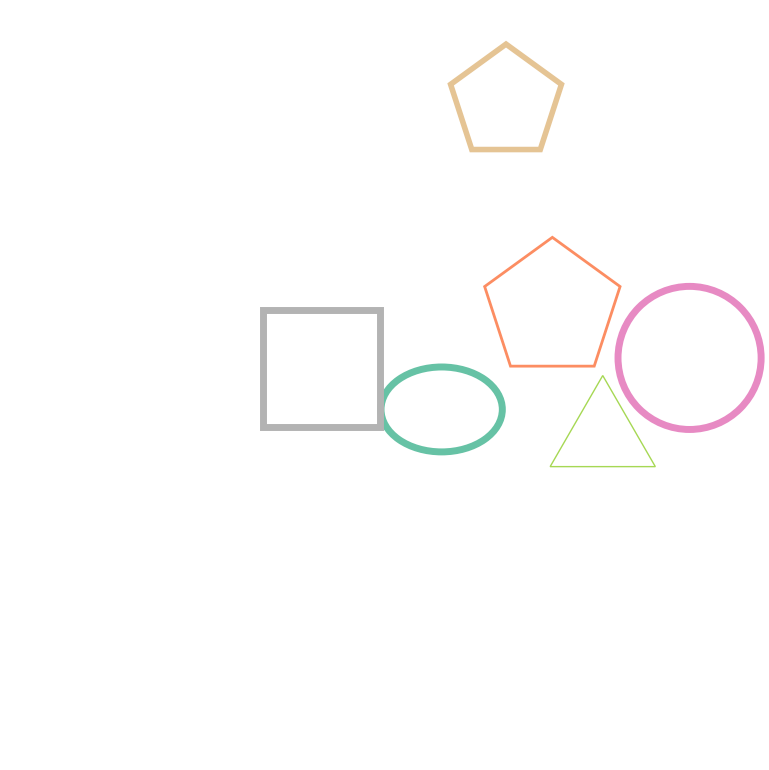[{"shape": "oval", "thickness": 2.5, "radius": 0.39, "center": [0.574, 0.468]}, {"shape": "pentagon", "thickness": 1, "radius": 0.46, "center": [0.717, 0.599]}, {"shape": "circle", "thickness": 2.5, "radius": 0.46, "center": [0.896, 0.535]}, {"shape": "triangle", "thickness": 0.5, "radius": 0.39, "center": [0.783, 0.433]}, {"shape": "pentagon", "thickness": 2, "radius": 0.38, "center": [0.657, 0.867]}, {"shape": "square", "thickness": 2.5, "radius": 0.38, "center": [0.417, 0.522]}]